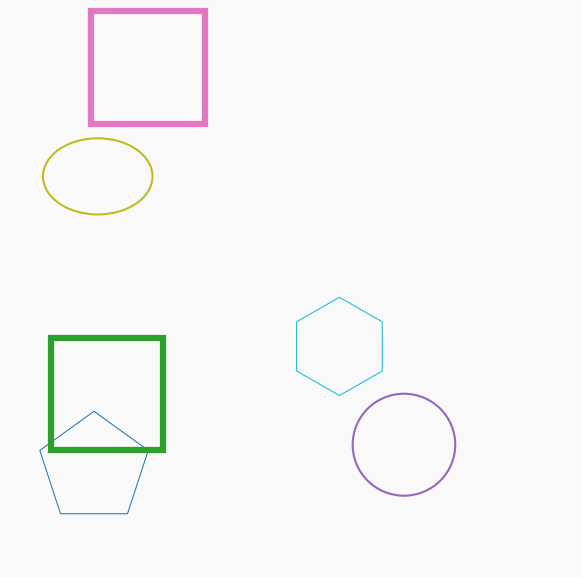[{"shape": "pentagon", "thickness": 0.5, "radius": 0.49, "center": [0.162, 0.189]}, {"shape": "square", "thickness": 3, "radius": 0.48, "center": [0.184, 0.316]}, {"shape": "circle", "thickness": 1, "radius": 0.44, "center": [0.695, 0.229]}, {"shape": "square", "thickness": 3, "radius": 0.49, "center": [0.255, 0.882]}, {"shape": "oval", "thickness": 1, "radius": 0.47, "center": [0.168, 0.694]}, {"shape": "hexagon", "thickness": 0.5, "radius": 0.43, "center": [0.584, 0.399]}]